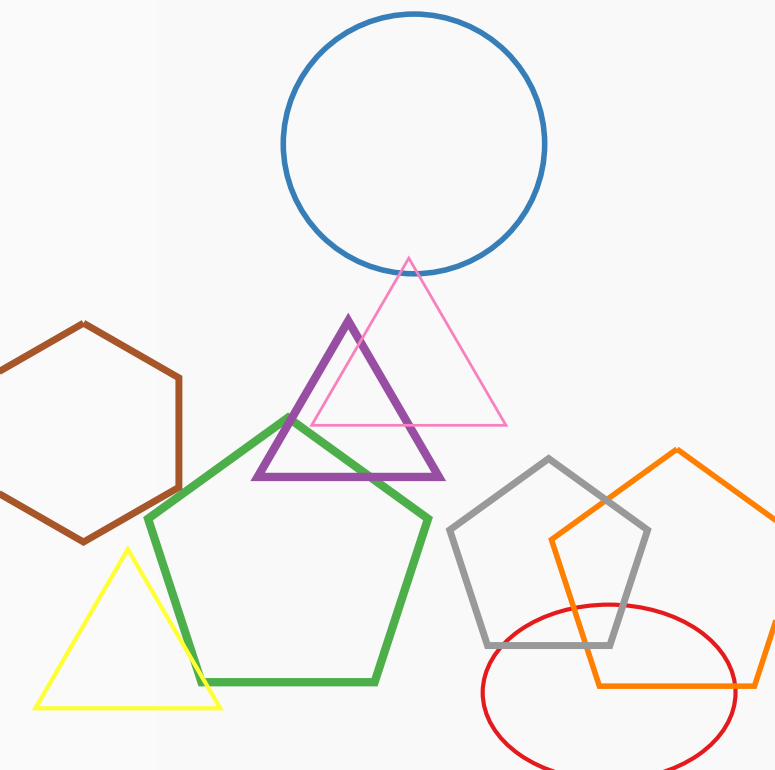[{"shape": "oval", "thickness": 1.5, "radius": 0.82, "center": [0.786, 0.101]}, {"shape": "circle", "thickness": 2, "radius": 0.84, "center": [0.534, 0.813]}, {"shape": "pentagon", "thickness": 3, "radius": 0.95, "center": [0.372, 0.268]}, {"shape": "triangle", "thickness": 3, "radius": 0.68, "center": [0.449, 0.448]}, {"shape": "pentagon", "thickness": 2, "radius": 0.85, "center": [0.873, 0.247]}, {"shape": "triangle", "thickness": 1.5, "radius": 0.69, "center": [0.165, 0.149]}, {"shape": "hexagon", "thickness": 2.5, "radius": 0.71, "center": [0.108, 0.438]}, {"shape": "triangle", "thickness": 1, "radius": 0.72, "center": [0.528, 0.52]}, {"shape": "pentagon", "thickness": 2.5, "radius": 0.67, "center": [0.708, 0.27]}]